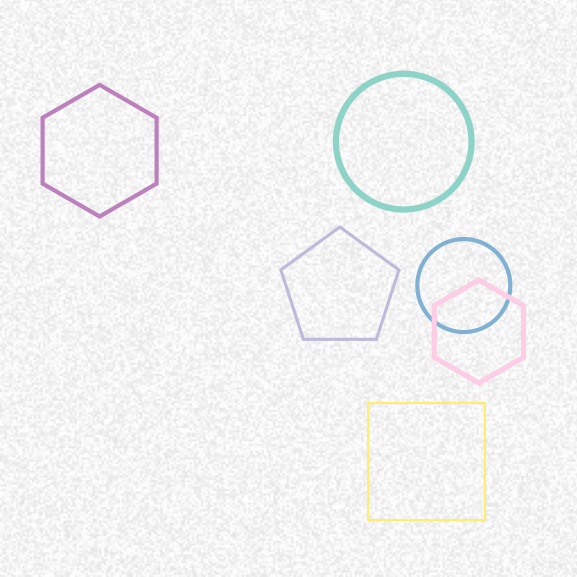[{"shape": "circle", "thickness": 3, "radius": 0.59, "center": [0.699, 0.754]}, {"shape": "pentagon", "thickness": 1.5, "radius": 0.54, "center": [0.589, 0.499]}, {"shape": "circle", "thickness": 2, "radius": 0.4, "center": [0.803, 0.505]}, {"shape": "hexagon", "thickness": 2.5, "radius": 0.45, "center": [0.829, 0.425]}, {"shape": "hexagon", "thickness": 2, "radius": 0.57, "center": [0.172, 0.738]}, {"shape": "square", "thickness": 1, "radius": 0.5, "center": [0.738, 0.2]}]